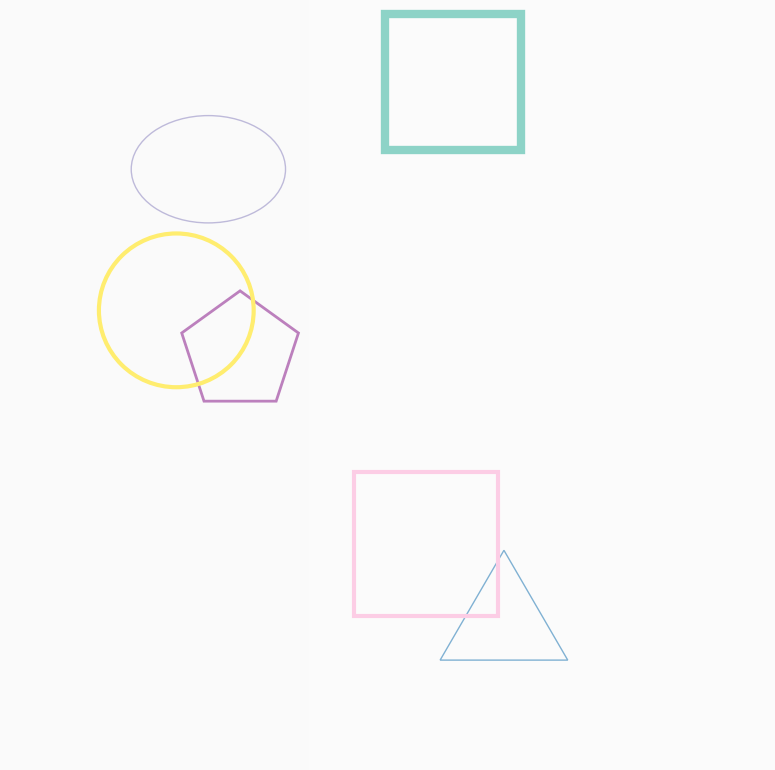[{"shape": "square", "thickness": 3, "radius": 0.44, "center": [0.585, 0.893]}, {"shape": "oval", "thickness": 0.5, "radius": 0.5, "center": [0.269, 0.78]}, {"shape": "triangle", "thickness": 0.5, "radius": 0.48, "center": [0.65, 0.19]}, {"shape": "square", "thickness": 1.5, "radius": 0.47, "center": [0.549, 0.294]}, {"shape": "pentagon", "thickness": 1, "radius": 0.4, "center": [0.31, 0.543]}, {"shape": "circle", "thickness": 1.5, "radius": 0.5, "center": [0.227, 0.597]}]